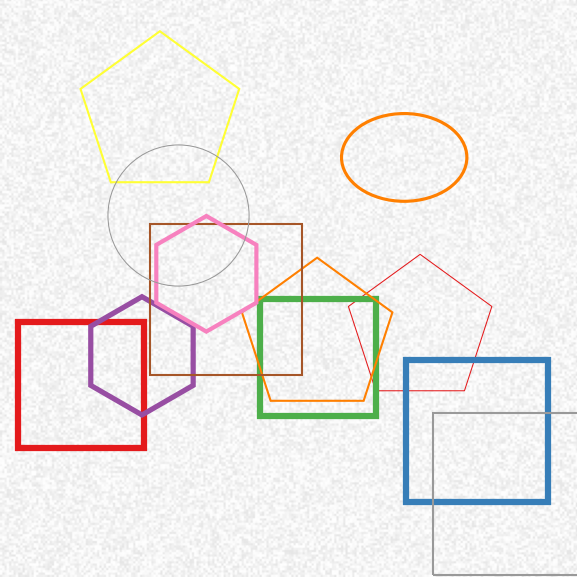[{"shape": "square", "thickness": 3, "radius": 0.54, "center": [0.14, 0.333]}, {"shape": "pentagon", "thickness": 0.5, "radius": 0.65, "center": [0.728, 0.428]}, {"shape": "square", "thickness": 3, "radius": 0.61, "center": [0.827, 0.253]}, {"shape": "square", "thickness": 3, "radius": 0.51, "center": [0.551, 0.38]}, {"shape": "hexagon", "thickness": 2.5, "radius": 0.51, "center": [0.246, 0.383]}, {"shape": "oval", "thickness": 1.5, "radius": 0.54, "center": [0.7, 0.727]}, {"shape": "pentagon", "thickness": 1, "radius": 0.68, "center": [0.549, 0.416]}, {"shape": "pentagon", "thickness": 1, "radius": 0.72, "center": [0.277, 0.801]}, {"shape": "square", "thickness": 1, "radius": 0.66, "center": [0.391, 0.48]}, {"shape": "hexagon", "thickness": 2, "radius": 0.5, "center": [0.357, 0.525]}, {"shape": "circle", "thickness": 0.5, "radius": 0.61, "center": [0.309, 0.626]}, {"shape": "square", "thickness": 1, "radius": 0.7, "center": [0.891, 0.144]}]